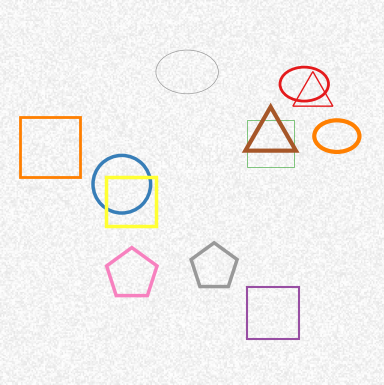[{"shape": "oval", "thickness": 2, "radius": 0.32, "center": [0.79, 0.782]}, {"shape": "triangle", "thickness": 1, "radius": 0.3, "center": [0.813, 0.754]}, {"shape": "circle", "thickness": 2.5, "radius": 0.37, "center": [0.316, 0.522]}, {"shape": "square", "thickness": 0.5, "radius": 0.31, "center": [0.703, 0.628]}, {"shape": "square", "thickness": 1.5, "radius": 0.34, "center": [0.708, 0.187]}, {"shape": "square", "thickness": 2, "radius": 0.39, "center": [0.13, 0.618]}, {"shape": "oval", "thickness": 3, "radius": 0.29, "center": [0.875, 0.646]}, {"shape": "square", "thickness": 2.5, "radius": 0.32, "center": [0.34, 0.476]}, {"shape": "triangle", "thickness": 3, "radius": 0.38, "center": [0.703, 0.647]}, {"shape": "pentagon", "thickness": 2.5, "radius": 0.34, "center": [0.342, 0.288]}, {"shape": "oval", "thickness": 0.5, "radius": 0.41, "center": [0.486, 0.813]}, {"shape": "pentagon", "thickness": 2.5, "radius": 0.31, "center": [0.556, 0.307]}]